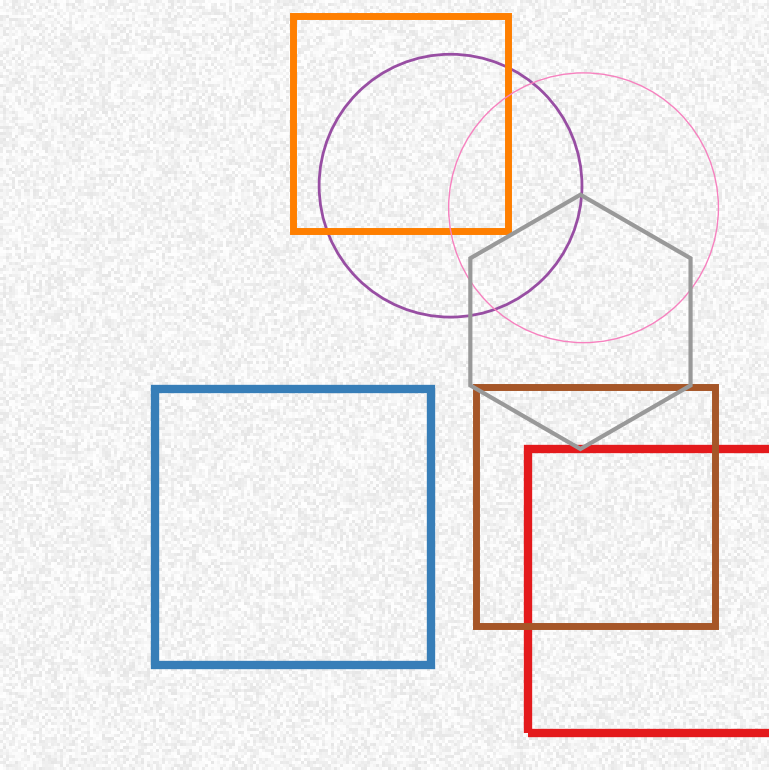[{"shape": "square", "thickness": 3, "radius": 0.92, "center": [0.871, 0.232]}, {"shape": "square", "thickness": 3, "radius": 0.9, "center": [0.38, 0.316]}, {"shape": "circle", "thickness": 1, "radius": 0.85, "center": [0.585, 0.759]}, {"shape": "square", "thickness": 2.5, "radius": 0.7, "center": [0.52, 0.839]}, {"shape": "square", "thickness": 2.5, "radius": 0.77, "center": [0.773, 0.342]}, {"shape": "circle", "thickness": 0.5, "radius": 0.88, "center": [0.758, 0.73]}, {"shape": "hexagon", "thickness": 1.5, "radius": 0.83, "center": [0.754, 0.582]}]